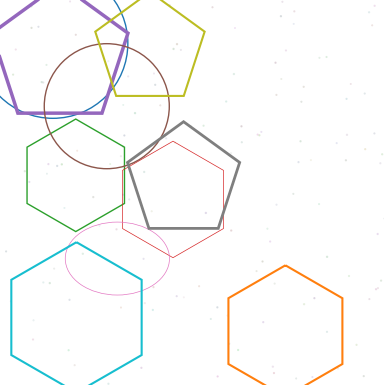[{"shape": "circle", "thickness": 1, "radius": 0.97, "center": [0.137, 0.887]}, {"shape": "hexagon", "thickness": 1.5, "radius": 0.85, "center": [0.741, 0.14]}, {"shape": "hexagon", "thickness": 1, "radius": 0.73, "center": [0.197, 0.545]}, {"shape": "hexagon", "thickness": 0.5, "radius": 0.76, "center": [0.449, 0.482]}, {"shape": "pentagon", "thickness": 2.5, "radius": 0.93, "center": [0.156, 0.856]}, {"shape": "circle", "thickness": 1, "radius": 0.81, "center": [0.277, 0.724]}, {"shape": "oval", "thickness": 0.5, "radius": 0.68, "center": [0.305, 0.328]}, {"shape": "pentagon", "thickness": 2, "radius": 0.77, "center": [0.477, 0.531]}, {"shape": "pentagon", "thickness": 1.5, "radius": 0.75, "center": [0.389, 0.872]}, {"shape": "hexagon", "thickness": 1.5, "radius": 0.98, "center": [0.199, 0.176]}]